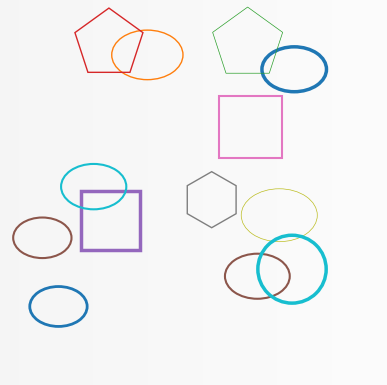[{"shape": "oval", "thickness": 2.5, "radius": 0.42, "center": [0.759, 0.82]}, {"shape": "oval", "thickness": 2, "radius": 0.37, "center": [0.151, 0.204]}, {"shape": "oval", "thickness": 1, "radius": 0.46, "center": [0.38, 0.857]}, {"shape": "pentagon", "thickness": 0.5, "radius": 0.47, "center": [0.639, 0.887]}, {"shape": "pentagon", "thickness": 1, "radius": 0.46, "center": [0.281, 0.887]}, {"shape": "square", "thickness": 2.5, "radius": 0.38, "center": [0.285, 0.426]}, {"shape": "oval", "thickness": 1.5, "radius": 0.38, "center": [0.109, 0.382]}, {"shape": "oval", "thickness": 1.5, "radius": 0.42, "center": [0.664, 0.283]}, {"shape": "square", "thickness": 1.5, "radius": 0.4, "center": [0.647, 0.67]}, {"shape": "hexagon", "thickness": 1, "radius": 0.36, "center": [0.546, 0.481]}, {"shape": "oval", "thickness": 0.5, "radius": 0.49, "center": [0.721, 0.441]}, {"shape": "circle", "thickness": 2.5, "radius": 0.44, "center": [0.754, 0.301]}, {"shape": "oval", "thickness": 1.5, "radius": 0.42, "center": [0.242, 0.515]}]